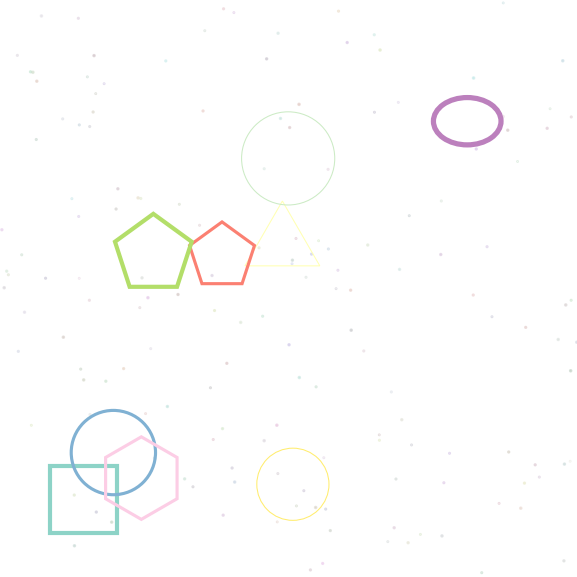[{"shape": "square", "thickness": 2, "radius": 0.29, "center": [0.145, 0.134]}, {"shape": "triangle", "thickness": 0.5, "radius": 0.37, "center": [0.489, 0.576]}, {"shape": "pentagon", "thickness": 1.5, "radius": 0.3, "center": [0.384, 0.556]}, {"shape": "circle", "thickness": 1.5, "radius": 0.36, "center": [0.196, 0.215]}, {"shape": "pentagon", "thickness": 2, "radius": 0.35, "center": [0.266, 0.559]}, {"shape": "hexagon", "thickness": 1.5, "radius": 0.36, "center": [0.245, 0.171]}, {"shape": "oval", "thickness": 2.5, "radius": 0.29, "center": [0.809, 0.789]}, {"shape": "circle", "thickness": 0.5, "radius": 0.4, "center": [0.499, 0.725]}, {"shape": "circle", "thickness": 0.5, "radius": 0.31, "center": [0.507, 0.161]}]